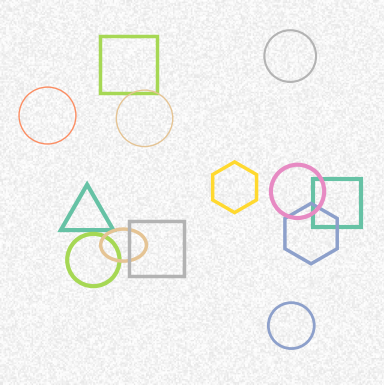[{"shape": "square", "thickness": 3, "radius": 0.31, "center": [0.875, 0.473]}, {"shape": "triangle", "thickness": 3, "radius": 0.39, "center": [0.226, 0.442]}, {"shape": "circle", "thickness": 1, "radius": 0.37, "center": [0.123, 0.7]}, {"shape": "hexagon", "thickness": 2.5, "radius": 0.39, "center": [0.808, 0.393]}, {"shape": "circle", "thickness": 2, "radius": 0.3, "center": [0.757, 0.154]}, {"shape": "circle", "thickness": 3, "radius": 0.35, "center": [0.773, 0.503]}, {"shape": "circle", "thickness": 3, "radius": 0.34, "center": [0.242, 0.325]}, {"shape": "square", "thickness": 2.5, "radius": 0.37, "center": [0.335, 0.833]}, {"shape": "hexagon", "thickness": 2.5, "radius": 0.33, "center": [0.609, 0.514]}, {"shape": "circle", "thickness": 1, "radius": 0.37, "center": [0.375, 0.693]}, {"shape": "oval", "thickness": 2.5, "radius": 0.3, "center": [0.321, 0.363]}, {"shape": "square", "thickness": 2.5, "radius": 0.36, "center": [0.407, 0.355]}, {"shape": "circle", "thickness": 1.5, "radius": 0.34, "center": [0.754, 0.854]}]